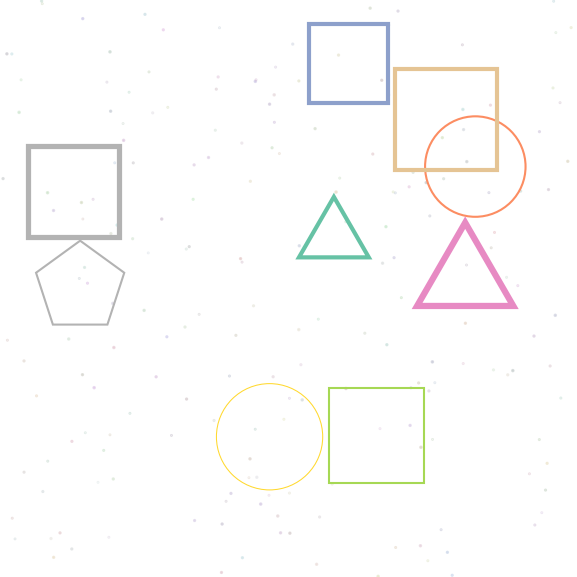[{"shape": "triangle", "thickness": 2, "radius": 0.35, "center": [0.578, 0.588]}, {"shape": "circle", "thickness": 1, "radius": 0.43, "center": [0.823, 0.711]}, {"shape": "square", "thickness": 2, "radius": 0.34, "center": [0.603, 0.889]}, {"shape": "triangle", "thickness": 3, "radius": 0.48, "center": [0.806, 0.517]}, {"shape": "square", "thickness": 1, "radius": 0.41, "center": [0.652, 0.245]}, {"shape": "circle", "thickness": 0.5, "radius": 0.46, "center": [0.467, 0.243]}, {"shape": "square", "thickness": 2, "radius": 0.44, "center": [0.772, 0.792]}, {"shape": "square", "thickness": 2.5, "radius": 0.39, "center": [0.127, 0.668]}, {"shape": "pentagon", "thickness": 1, "radius": 0.4, "center": [0.139, 0.502]}]